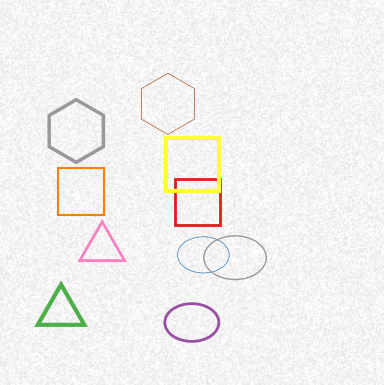[{"shape": "square", "thickness": 2, "radius": 0.3, "center": [0.513, 0.474]}, {"shape": "oval", "thickness": 0.5, "radius": 0.34, "center": [0.528, 0.338]}, {"shape": "triangle", "thickness": 3, "radius": 0.35, "center": [0.159, 0.191]}, {"shape": "oval", "thickness": 2, "radius": 0.35, "center": [0.498, 0.162]}, {"shape": "square", "thickness": 1.5, "radius": 0.3, "center": [0.21, 0.502]}, {"shape": "square", "thickness": 3, "radius": 0.34, "center": [0.5, 0.574]}, {"shape": "hexagon", "thickness": 0.5, "radius": 0.4, "center": [0.436, 0.73]}, {"shape": "triangle", "thickness": 2, "radius": 0.34, "center": [0.265, 0.357]}, {"shape": "oval", "thickness": 1, "radius": 0.41, "center": [0.611, 0.331]}, {"shape": "hexagon", "thickness": 2.5, "radius": 0.41, "center": [0.198, 0.66]}]